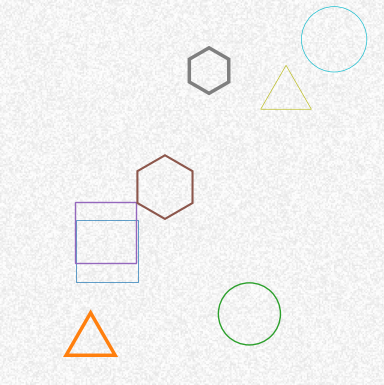[{"shape": "square", "thickness": 0.5, "radius": 0.4, "center": [0.277, 0.348]}, {"shape": "triangle", "thickness": 2.5, "radius": 0.37, "center": [0.235, 0.114]}, {"shape": "circle", "thickness": 1, "radius": 0.4, "center": [0.648, 0.185]}, {"shape": "square", "thickness": 1, "radius": 0.4, "center": [0.275, 0.395]}, {"shape": "hexagon", "thickness": 1.5, "radius": 0.41, "center": [0.428, 0.514]}, {"shape": "hexagon", "thickness": 2.5, "radius": 0.3, "center": [0.543, 0.817]}, {"shape": "triangle", "thickness": 0.5, "radius": 0.38, "center": [0.743, 0.754]}, {"shape": "circle", "thickness": 0.5, "radius": 0.42, "center": [0.868, 0.898]}]